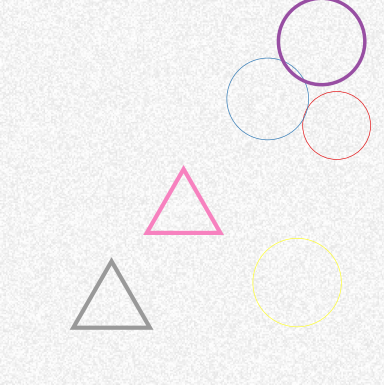[{"shape": "circle", "thickness": 0.5, "radius": 0.44, "center": [0.874, 0.674]}, {"shape": "circle", "thickness": 0.5, "radius": 0.53, "center": [0.695, 0.743]}, {"shape": "circle", "thickness": 2.5, "radius": 0.56, "center": [0.835, 0.892]}, {"shape": "circle", "thickness": 0.5, "radius": 0.57, "center": [0.772, 0.266]}, {"shape": "triangle", "thickness": 3, "radius": 0.55, "center": [0.477, 0.45]}, {"shape": "triangle", "thickness": 3, "radius": 0.57, "center": [0.29, 0.206]}]